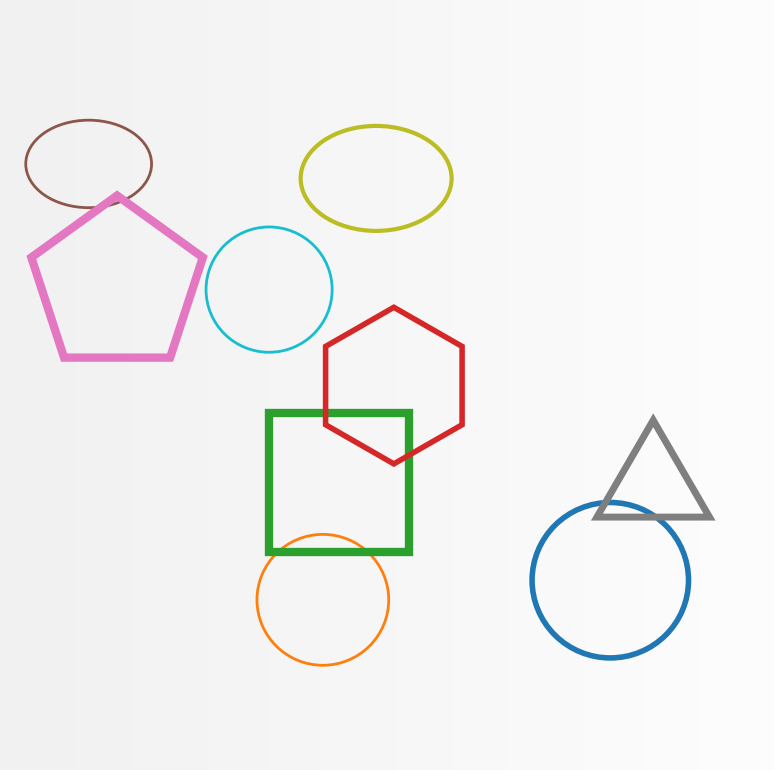[{"shape": "circle", "thickness": 2, "radius": 0.5, "center": [0.787, 0.246]}, {"shape": "circle", "thickness": 1, "radius": 0.42, "center": [0.417, 0.221]}, {"shape": "square", "thickness": 3, "radius": 0.45, "center": [0.438, 0.373]}, {"shape": "hexagon", "thickness": 2, "radius": 0.51, "center": [0.508, 0.499]}, {"shape": "oval", "thickness": 1, "radius": 0.41, "center": [0.114, 0.787]}, {"shape": "pentagon", "thickness": 3, "radius": 0.58, "center": [0.151, 0.63]}, {"shape": "triangle", "thickness": 2.5, "radius": 0.42, "center": [0.843, 0.37]}, {"shape": "oval", "thickness": 1.5, "radius": 0.49, "center": [0.485, 0.768]}, {"shape": "circle", "thickness": 1, "radius": 0.41, "center": [0.347, 0.624]}]